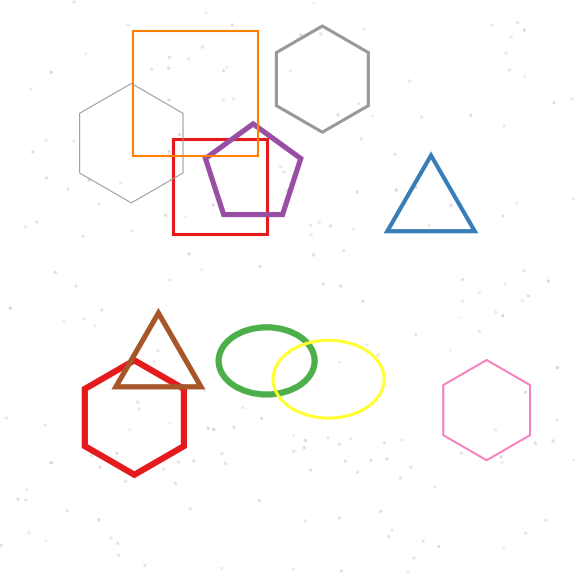[{"shape": "hexagon", "thickness": 3, "radius": 0.5, "center": [0.233, 0.276]}, {"shape": "square", "thickness": 1.5, "radius": 0.41, "center": [0.381, 0.676]}, {"shape": "triangle", "thickness": 2, "radius": 0.44, "center": [0.746, 0.643]}, {"shape": "oval", "thickness": 3, "radius": 0.42, "center": [0.462, 0.374]}, {"shape": "pentagon", "thickness": 2.5, "radius": 0.43, "center": [0.438, 0.698]}, {"shape": "square", "thickness": 1, "radius": 0.54, "center": [0.339, 0.837]}, {"shape": "oval", "thickness": 1.5, "radius": 0.48, "center": [0.569, 0.343]}, {"shape": "triangle", "thickness": 2.5, "radius": 0.43, "center": [0.274, 0.372]}, {"shape": "hexagon", "thickness": 1, "radius": 0.43, "center": [0.843, 0.289]}, {"shape": "hexagon", "thickness": 0.5, "radius": 0.52, "center": [0.227, 0.751]}, {"shape": "hexagon", "thickness": 1.5, "radius": 0.46, "center": [0.558, 0.862]}]